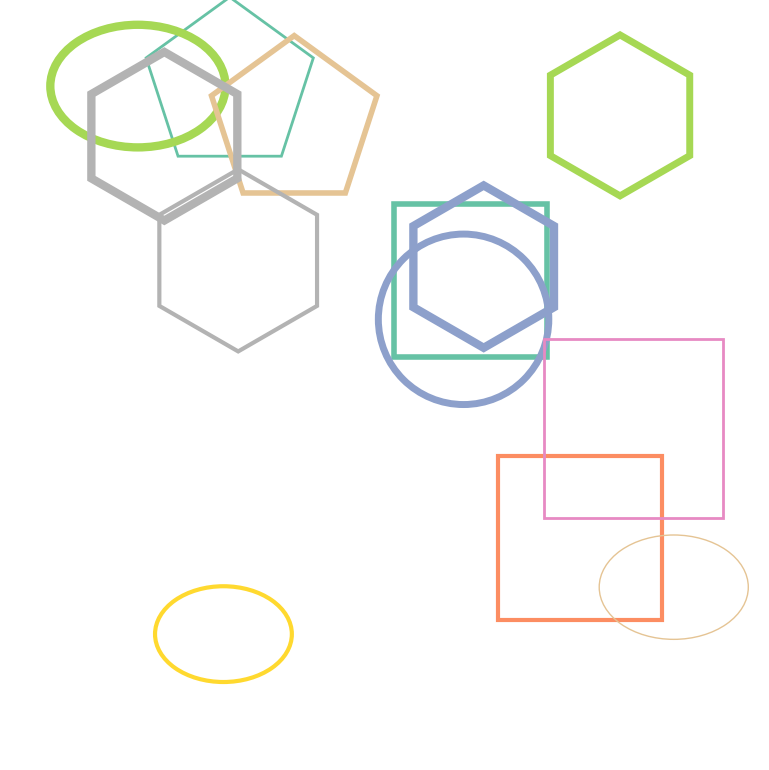[{"shape": "square", "thickness": 2, "radius": 0.5, "center": [0.612, 0.636]}, {"shape": "pentagon", "thickness": 1, "radius": 0.57, "center": [0.298, 0.89]}, {"shape": "square", "thickness": 1.5, "radius": 0.53, "center": [0.753, 0.301]}, {"shape": "hexagon", "thickness": 3, "radius": 0.53, "center": [0.628, 0.654]}, {"shape": "circle", "thickness": 2.5, "radius": 0.55, "center": [0.602, 0.585]}, {"shape": "square", "thickness": 1, "radius": 0.58, "center": [0.823, 0.444]}, {"shape": "hexagon", "thickness": 2.5, "radius": 0.52, "center": [0.805, 0.85]}, {"shape": "oval", "thickness": 3, "radius": 0.57, "center": [0.179, 0.888]}, {"shape": "oval", "thickness": 1.5, "radius": 0.44, "center": [0.29, 0.176]}, {"shape": "oval", "thickness": 0.5, "radius": 0.48, "center": [0.875, 0.237]}, {"shape": "pentagon", "thickness": 2, "radius": 0.56, "center": [0.382, 0.841]}, {"shape": "hexagon", "thickness": 1.5, "radius": 0.59, "center": [0.309, 0.662]}, {"shape": "hexagon", "thickness": 3, "radius": 0.55, "center": [0.213, 0.823]}]